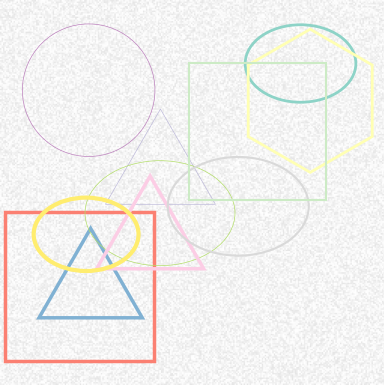[{"shape": "oval", "thickness": 2, "radius": 0.72, "center": [0.781, 0.835]}, {"shape": "hexagon", "thickness": 2, "radius": 0.93, "center": [0.806, 0.738]}, {"shape": "triangle", "thickness": 0.5, "radius": 0.82, "center": [0.417, 0.552]}, {"shape": "square", "thickness": 2.5, "radius": 0.96, "center": [0.207, 0.256]}, {"shape": "triangle", "thickness": 2.5, "radius": 0.77, "center": [0.235, 0.252]}, {"shape": "oval", "thickness": 0.5, "radius": 0.97, "center": [0.416, 0.446]}, {"shape": "triangle", "thickness": 2.5, "radius": 0.8, "center": [0.39, 0.382]}, {"shape": "oval", "thickness": 1.5, "radius": 0.92, "center": [0.619, 0.464]}, {"shape": "circle", "thickness": 0.5, "radius": 0.86, "center": [0.23, 0.766]}, {"shape": "square", "thickness": 1.5, "radius": 0.89, "center": [0.669, 0.658]}, {"shape": "oval", "thickness": 3, "radius": 0.68, "center": [0.224, 0.391]}]